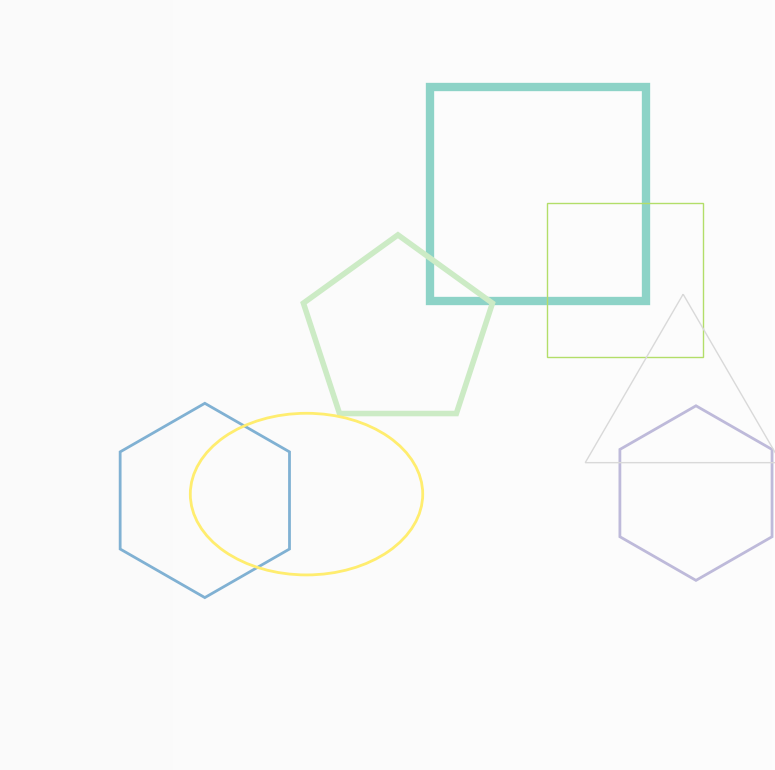[{"shape": "square", "thickness": 3, "radius": 0.7, "center": [0.694, 0.748]}, {"shape": "hexagon", "thickness": 1, "radius": 0.57, "center": [0.898, 0.36]}, {"shape": "hexagon", "thickness": 1, "radius": 0.63, "center": [0.264, 0.35]}, {"shape": "square", "thickness": 0.5, "radius": 0.5, "center": [0.807, 0.636]}, {"shape": "triangle", "thickness": 0.5, "radius": 0.73, "center": [0.881, 0.472]}, {"shape": "pentagon", "thickness": 2, "radius": 0.64, "center": [0.513, 0.567]}, {"shape": "oval", "thickness": 1, "radius": 0.75, "center": [0.395, 0.358]}]